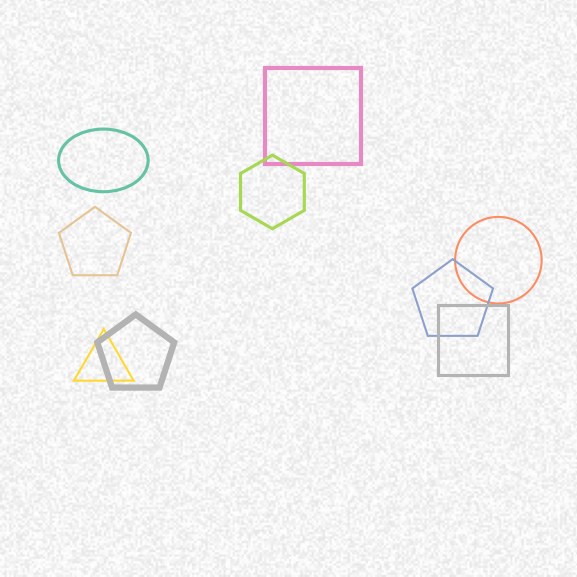[{"shape": "oval", "thickness": 1.5, "radius": 0.39, "center": [0.179, 0.721]}, {"shape": "circle", "thickness": 1, "radius": 0.37, "center": [0.863, 0.549]}, {"shape": "pentagon", "thickness": 1, "radius": 0.37, "center": [0.784, 0.477]}, {"shape": "square", "thickness": 2, "radius": 0.42, "center": [0.542, 0.798]}, {"shape": "hexagon", "thickness": 1.5, "radius": 0.32, "center": [0.472, 0.667]}, {"shape": "triangle", "thickness": 1, "radius": 0.3, "center": [0.18, 0.37]}, {"shape": "pentagon", "thickness": 1, "radius": 0.33, "center": [0.164, 0.576]}, {"shape": "pentagon", "thickness": 3, "radius": 0.35, "center": [0.235, 0.385]}, {"shape": "square", "thickness": 1.5, "radius": 0.31, "center": [0.819, 0.41]}]